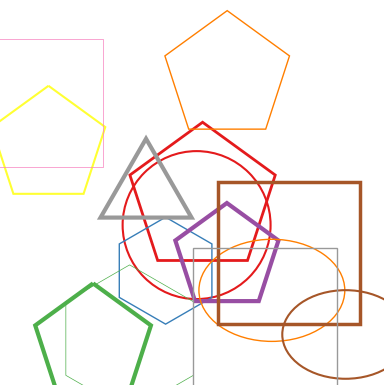[{"shape": "circle", "thickness": 1.5, "radius": 0.96, "center": [0.511, 0.415]}, {"shape": "pentagon", "thickness": 2, "radius": 0.99, "center": [0.526, 0.484]}, {"shape": "hexagon", "thickness": 1, "radius": 0.69, "center": [0.43, 0.297]}, {"shape": "pentagon", "thickness": 3, "radius": 0.79, "center": [0.242, 0.106]}, {"shape": "hexagon", "thickness": 0.5, "radius": 0.96, "center": [0.337, 0.121]}, {"shape": "pentagon", "thickness": 3, "radius": 0.7, "center": [0.589, 0.332]}, {"shape": "pentagon", "thickness": 1, "radius": 0.85, "center": [0.59, 0.802]}, {"shape": "oval", "thickness": 1, "radius": 0.95, "center": [0.706, 0.246]}, {"shape": "pentagon", "thickness": 1.5, "radius": 0.78, "center": [0.126, 0.622]}, {"shape": "oval", "thickness": 1.5, "radius": 0.82, "center": [0.898, 0.131]}, {"shape": "square", "thickness": 2.5, "radius": 0.92, "center": [0.75, 0.342]}, {"shape": "square", "thickness": 0.5, "radius": 0.83, "center": [0.102, 0.732]}, {"shape": "triangle", "thickness": 3, "radius": 0.68, "center": [0.379, 0.503]}, {"shape": "square", "thickness": 1, "radius": 0.94, "center": [0.689, 0.168]}]